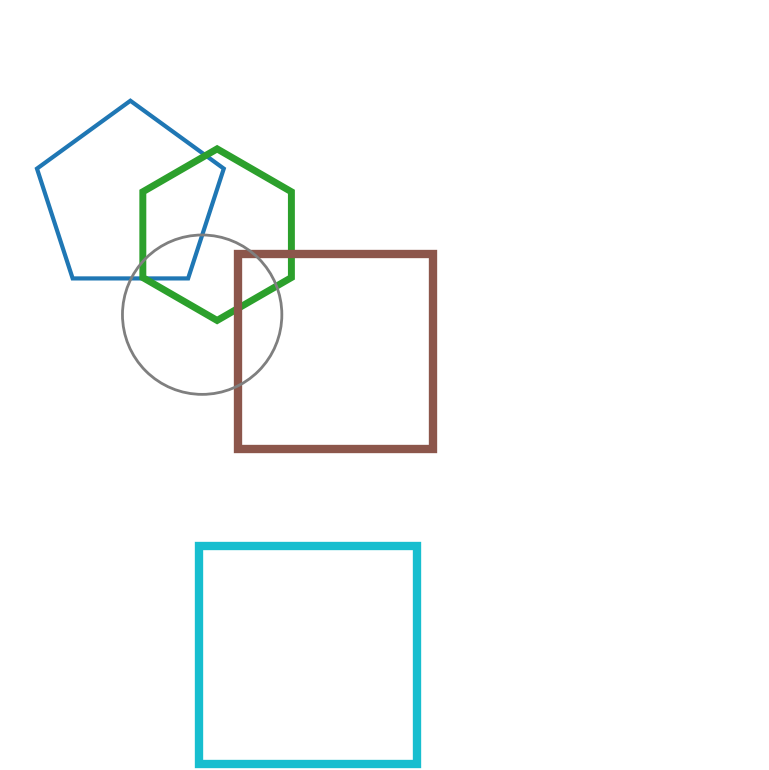[{"shape": "pentagon", "thickness": 1.5, "radius": 0.64, "center": [0.169, 0.742]}, {"shape": "hexagon", "thickness": 2.5, "radius": 0.56, "center": [0.282, 0.695]}, {"shape": "square", "thickness": 3, "radius": 0.63, "center": [0.436, 0.543]}, {"shape": "circle", "thickness": 1, "radius": 0.52, "center": [0.263, 0.591]}, {"shape": "square", "thickness": 3, "radius": 0.71, "center": [0.4, 0.149]}]